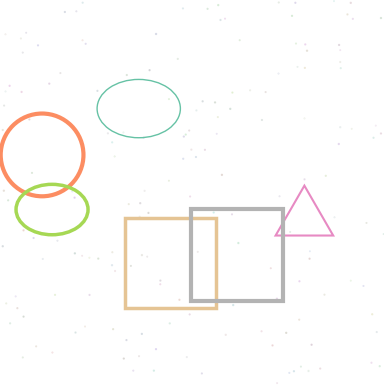[{"shape": "oval", "thickness": 1, "radius": 0.54, "center": [0.36, 0.718]}, {"shape": "circle", "thickness": 3, "radius": 0.54, "center": [0.109, 0.598]}, {"shape": "triangle", "thickness": 1.5, "radius": 0.43, "center": [0.791, 0.431]}, {"shape": "oval", "thickness": 2.5, "radius": 0.47, "center": [0.135, 0.456]}, {"shape": "square", "thickness": 2.5, "radius": 0.59, "center": [0.443, 0.317]}, {"shape": "square", "thickness": 3, "radius": 0.6, "center": [0.616, 0.338]}]